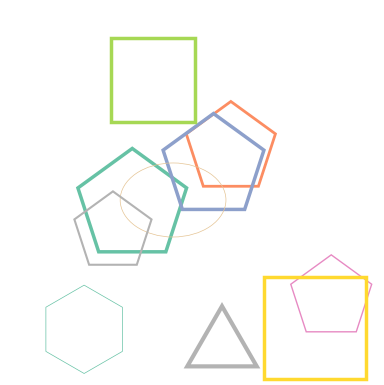[{"shape": "pentagon", "thickness": 2.5, "radius": 0.74, "center": [0.344, 0.466]}, {"shape": "hexagon", "thickness": 0.5, "radius": 0.57, "center": [0.219, 0.145]}, {"shape": "pentagon", "thickness": 2, "radius": 0.61, "center": [0.6, 0.615]}, {"shape": "pentagon", "thickness": 2.5, "radius": 0.69, "center": [0.555, 0.567]}, {"shape": "pentagon", "thickness": 1, "radius": 0.55, "center": [0.86, 0.228]}, {"shape": "square", "thickness": 2.5, "radius": 0.55, "center": [0.397, 0.792]}, {"shape": "square", "thickness": 2.5, "radius": 0.66, "center": [0.819, 0.147]}, {"shape": "oval", "thickness": 0.5, "radius": 0.69, "center": [0.45, 0.481]}, {"shape": "triangle", "thickness": 3, "radius": 0.52, "center": [0.577, 0.101]}, {"shape": "pentagon", "thickness": 1.5, "radius": 0.53, "center": [0.293, 0.398]}]